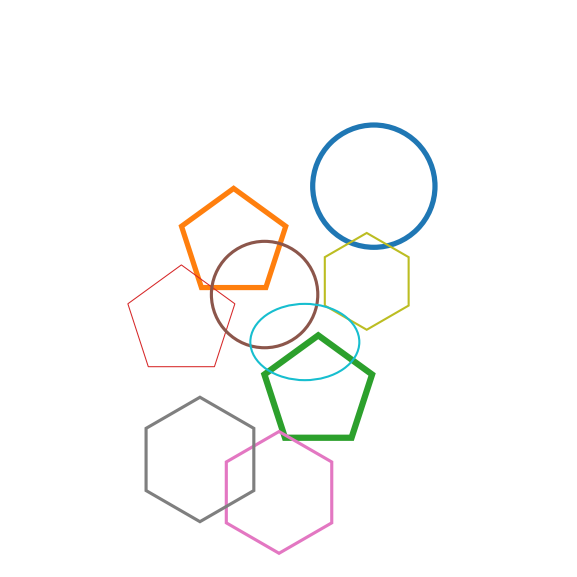[{"shape": "circle", "thickness": 2.5, "radius": 0.53, "center": [0.647, 0.677]}, {"shape": "pentagon", "thickness": 2.5, "radius": 0.47, "center": [0.405, 0.578]}, {"shape": "pentagon", "thickness": 3, "radius": 0.49, "center": [0.551, 0.32]}, {"shape": "pentagon", "thickness": 0.5, "radius": 0.49, "center": [0.314, 0.443]}, {"shape": "circle", "thickness": 1.5, "radius": 0.46, "center": [0.458, 0.489]}, {"shape": "hexagon", "thickness": 1.5, "radius": 0.53, "center": [0.483, 0.146]}, {"shape": "hexagon", "thickness": 1.5, "radius": 0.54, "center": [0.346, 0.204]}, {"shape": "hexagon", "thickness": 1, "radius": 0.42, "center": [0.635, 0.512]}, {"shape": "oval", "thickness": 1, "radius": 0.47, "center": [0.528, 0.407]}]